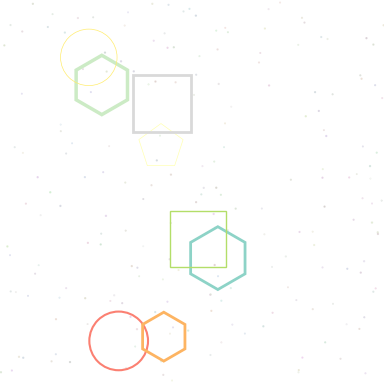[{"shape": "hexagon", "thickness": 2, "radius": 0.41, "center": [0.566, 0.33]}, {"shape": "pentagon", "thickness": 0.5, "radius": 0.3, "center": [0.418, 0.619]}, {"shape": "circle", "thickness": 1.5, "radius": 0.38, "center": [0.308, 0.115]}, {"shape": "hexagon", "thickness": 2, "radius": 0.32, "center": [0.425, 0.126]}, {"shape": "square", "thickness": 1, "radius": 0.36, "center": [0.514, 0.379]}, {"shape": "square", "thickness": 2, "radius": 0.37, "center": [0.421, 0.731]}, {"shape": "hexagon", "thickness": 2.5, "radius": 0.39, "center": [0.264, 0.779]}, {"shape": "circle", "thickness": 0.5, "radius": 0.37, "center": [0.231, 0.851]}]